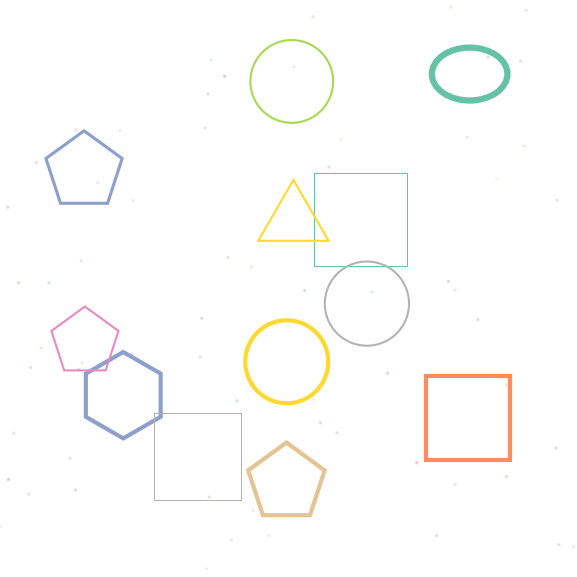[{"shape": "oval", "thickness": 3, "radius": 0.33, "center": [0.813, 0.871]}, {"shape": "square", "thickness": 0.5, "radius": 0.41, "center": [0.625, 0.619]}, {"shape": "square", "thickness": 2, "radius": 0.36, "center": [0.81, 0.275]}, {"shape": "hexagon", "thickness": 2, "radius": 0.37, "center": [0.213, 0.315]}, {"shape": "pentagon", "thickness": 1.5, "radius": 0.35, "center": [0.146, 0.703]}, {"shape": "pentagon", "thickness": 1, "radius": 0.31, "center": [0.147, 0.407]}, {"shape": "circle", "thickness": 1, "radius": 0.36, "center": [0.505, 0.858]}, {"shape": "triangle", "thickness": 1, "radius": 0.35, "center": [0.508, 0.617]}, {"shape": "circle", "thickness": 2, "radius": 0.36, "center": [0.497, 0.373]}, {"shape": "pentagon", "thickness": 2, "radius": 0.35, "center": [0.496, 0.163]}, {"shape": "circle", "thickness": 1, "radius": 0.36, "center": [0.635, 0.473]}, {"shape": "square", "thickness": 0.5, "radius": 0.38, "center": [0.342, 0.208]}]